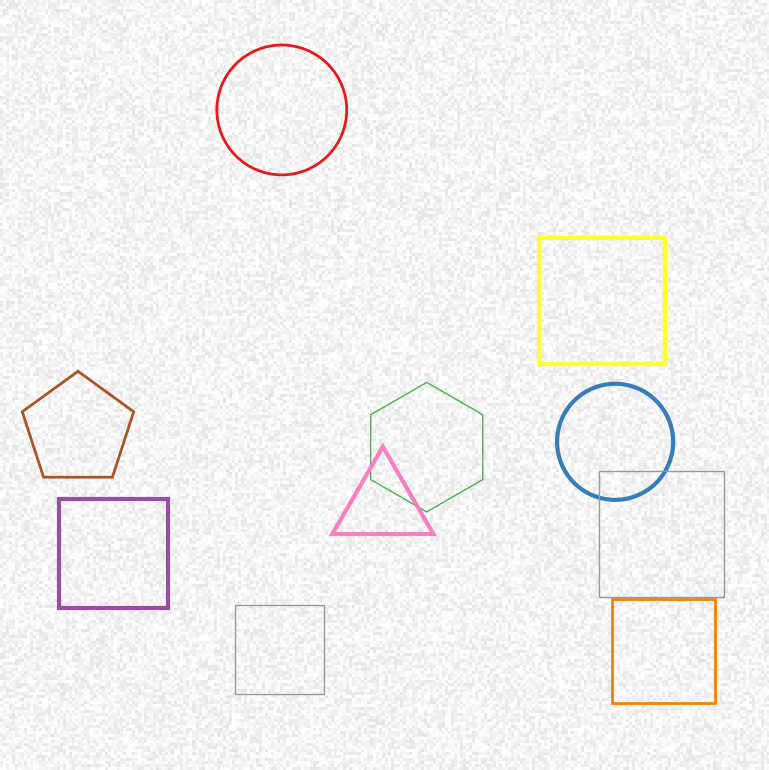[{"shape": "circle", "thickness": 1, "radius": 0.42, "center": [0.366, 0.857]}, {"shape": "circle", "thickness": 1.5, "radius": 0.38, "center": [0.799, 0.426]}, {"shape": "hexagon", "thickness": 0.5, "radius": 0.42, "center": [0.554, 0.419]}, {"shape": "square", "thickness": 1.5, "radius": 0.36, "center": [0.147, 0.281]}, {"shape": "square", "thickness": 1, "radius": 0.33, "center": [0.861, 0.155]}, {"shape": "square", "thickness": 1.5, "radius": 0.41, "center": [0.781, 0.609]}, {"shape": "pentagon", "thickness": 1, "radius": 0.38, "center": [0.101, 0.442]}, {"shape": "triangle", "thickness": 1.5, "radius": 0.38, "center": [0.497, 0.344]}, {"shape": "square", "thickness": 0.5, "radius": 0.41, "center": [0.859, 0.307]}, {"shape": "square", "thickness": 0.5, "radius": 0.29, "center": [0.363, 0.156]}]